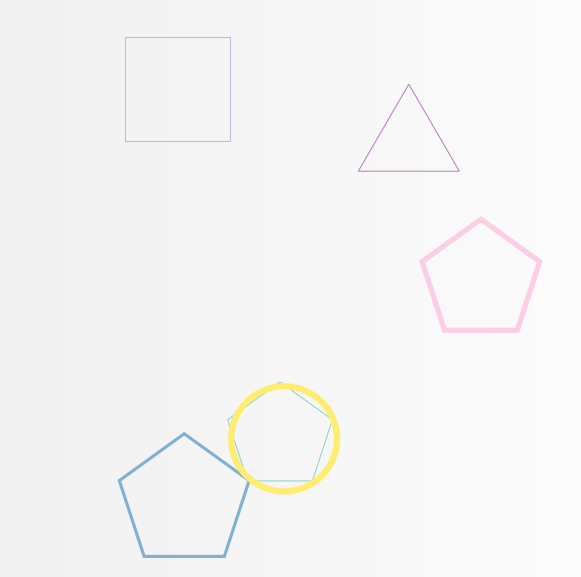[{"shape": "pentagon", "thickness": 0.5, "radius": 0.47, "center": [0.482, 0.243]}, {"shape": "square", "thickness": 0.5, "radius": 0.45, "center": [0.305, 0.846]}, {"shape": "pentagon", "thickness": 1.5, "radius": 0.59, "center": [0.317, 0.131]}, {"shape": "pentagon", "thickness": 2.5, "radius": 0.53, "center": [0.827, 0.513]}, {"shape": "triangle", "thickness": 0.5, "radius": 0.5, "center": [0.703, 0.753]}, {"shape": "circle", "thickness": 3, "radius": 0.46, "center": [0.489, 0.239]}]